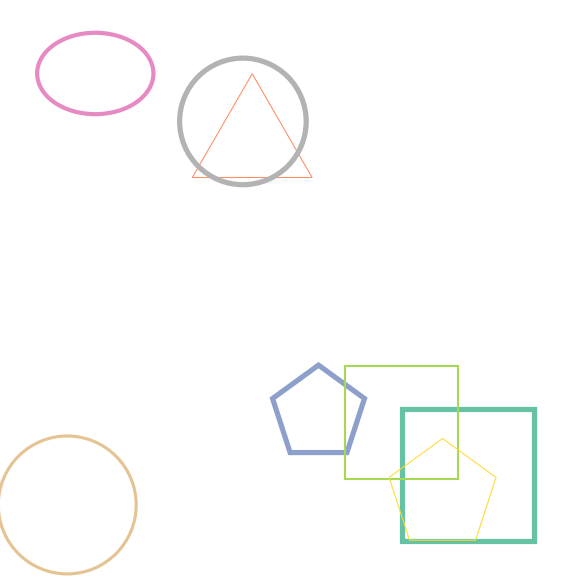[{"shape": "square", "thickness": 2.5, "radius": 0.57, "center": [0.81, 0.177]}, {"shape": "triangle", "thickness": 0.5, "radius": 0.6, "center": [0.437, 0.752]}, {"shape": "pentagon", "thickness": 2.5, "radius": 0.42, "center": [0.552, 0.283]}, {"shape": "oval", "thickness": 2, "radius": 0.5, "center": [0.165, 0.872]}, {"shape": "square", "thickness": 1, "radius": 0.49, "center": [0.696, 0.267]}, {"shape": "pentagon", "thickness": 0.5, "radius": 0.49, "center": [0.766, 0.142]}, {"shape": "circle", "thickness": 1.5, "radius": 0.6, "center": [0.116, 0.125]}, {"shape": "circle", "thickness": 2.5, "radius": 0.55, "center": [0.421, 0.789]}]